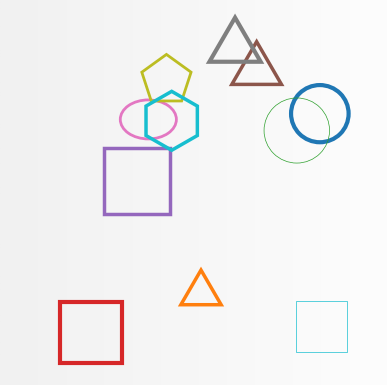[{"shape": "circle", "thickness": 3, "radius": 0.37, "center": [0.825, 0.705]}, {"shape": "triangle", "thickness": 2.5, "radius": 0.3, "center": [0.519, 0.239]}, {"shape": "circle", "thickness": 0.5, "radius": 0.42, "center": [0.766, 0.661]}, {"shape": "square", "thickness": 3, "radius": 0.4, "center": [0.234, 0.136]}, {"shape": "square", "thickness": 2.5, "radius": 0.43, "center": [0.353, 0.53]}, {"shape": "triangle", "thickness": 2.5, "radius": 0.37, "center": [0.662, 0.818]}, {"shape": "oval", "thickness": 2, "radius": 0.36, "center": [0.383, 0.69]}, {"shape": "triangle", "thickness": 3, "radius": 0.38, "center": [0.607, 0.878]}, {"shape": "pentagon", "thickness": 2, "radius": 0.33, "center": [0.43, 0.792]}, {"shape": "hexagon", "thickness": 2.5, "radius": 0.38, "center": [0.443, 0.686]}, {"shape": "square", "thickness": 0.5, "radius": 0.33, "center": [0.829, 0.152]}]